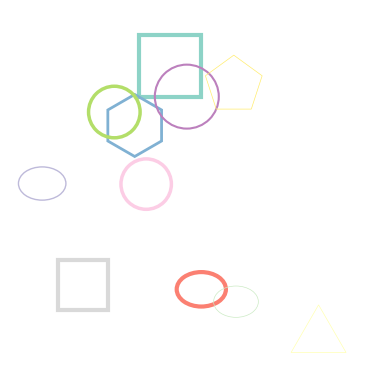[{"shape": "square", "thickness": 3, "radius": 0.4, "center": [0.441, 0.828]}, {"shape": "triangle", "thickness": 0.5, "radius": 0.41, "center": [0.827, 0.126]}, {"shape": "oval", "thickness": 1, "radius": 0.31, "center": [0.11, 0.523]}, {"shape": "oval", "thickness": 3, "radius": 0.32, "center": [0.523, 0.249]}, {"shape": "hexagon", "thickness": 2, "radius": 0.4, "center": [0.35, 0.674]}, {"shape": "circle", "thickness": 2.5, "radius": 0.33, "center": [0.297, 0.709]}, {"shape": "circle", "thickness": 2.5, "radius": 0.33, "center": [0.38, 0.522]}, {"shape": "square", "thickness": 3, "radius": 0.32, "center": [0.215, 0.26]}, {"shape": "circle", "thickness": 1.5, "radius": 0.42, "center": [0.485, 0.749]}, {"shape": "oval", "thickness": 0.5, "radius": 0.29, "center": [0.613, 0.216]}, {"shape": "pentagon", "thickness": 0.5, "radius": 0.39, "center": [0.607, 0.779]}]